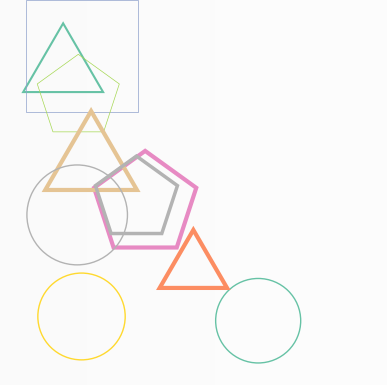[{"shape": "circle", "thickness": 1, "radius": 0.55, "center": [0.666, 0.167]}, {"shape": "triangle", "thickness": 1.5, "radius": 0.6, "center": [0.163, 0.82]}, {"shape": "triangle", "thickness": 3, "radius": 0.5, "center": [0.499, 0.302]}, {"shape": "square", "thickness": 0.5, "radius": 0.72, "center": [0.211, 0.855]}, {"shape": "pentagon", "thickness": 3, "radius": 0.69, "center": [0.375, 0.469]}, {"shape": "pentagon", "thickness": 0.5, "radius": 0.56, "center": [0.202, 0.748]}, {"shape": "circle", "thickness": 1, "radius": 0.56, "center": [0.21, 0.178]}, {"shape": "triangle", "thickness": 3, "radius": 0.68, "center": [0.235, 0.575]}, {"shape": "circle", "thickness": 1, "radius": 0.65, "center": [0.199, 0.442]}, {"shape": "pentagon", "thickness": 2.5, "radius": 0.56, "center": [0.352, 0.483]}]